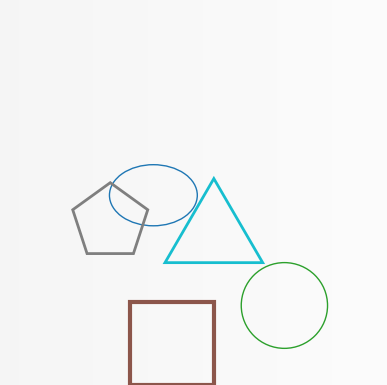[{"shape": "oval", "thickness": 1, "radius": 0.57, "center": [0.396, 0.493]}, {"shape": "circle", "thickness": 1, "radius": 0.56, "center": [0.734, 0.207]}, {"shape": "square", "thickness": 3, "radius": 0.54, "center": [0.444, 0.107]}, {"shape": "pentagon", "thickness": 2, "radius": 0.51, "center": [0.285, 0.424]}, {"shape": "triangle", "thickness": 2, "radius": 0.73, "center": [0.552, 0.391]}]